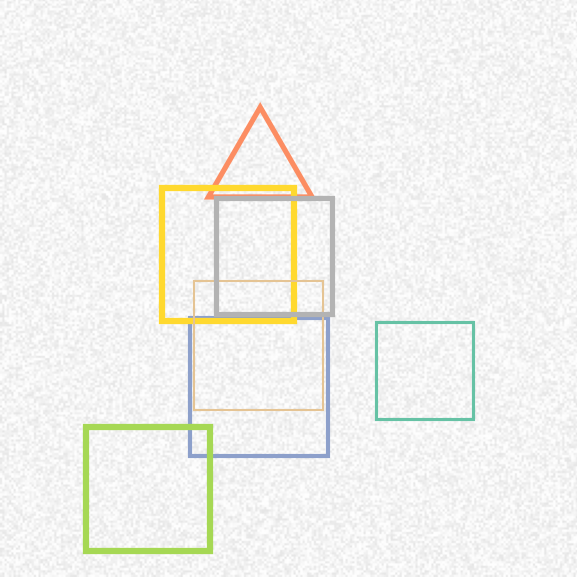[{"shape": "square", "thickness": 1.5, "radius": 0.42, "center": [0.735, 0.358]}, {"shape": "triangle", "thickness": 2.5, "radius": 0.52, "center": [0.451, 0.71]}, {"shape": "square", "thickness": 2, "radius": 0.6, "center": [0.448, 0.329]}, {"shape": "square", "thickness": 3, "radius": 0.54, "center": [0.256, 0.153]}, {"shape": "square", "thickness": 3, "radius": 0.57, "center": [0.395, 0.558]}, {"shape": "square", "thickness": 1, "radius": 0.56, "center": [0.448, 0.4]}, {"shape": "square", "thickness": 2.5, "radius": 0.5, "center": [0.475, 0.556]}]